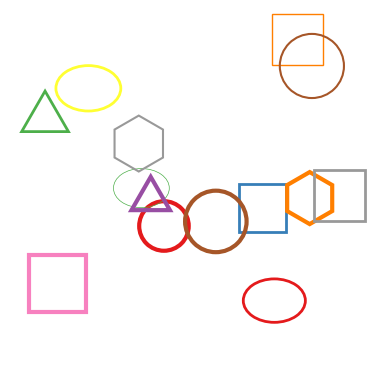[{"shape": "oval", "thickness": 2, "radius": 0.4, "center": [0.713, 0.219]}, {"shape": "circle", "thickness": 3, "radius": 0.32, "center": [0.426, 0.413]}, {"shape": "square", "thickness": 2, "radius": 0.31, "center": [0.682, 0.459]}, {"shape": "oval", "thickness": 0.5, "radius": 0.36, "center": [0.367, 0.511]}, {"shape": "triangle", "thickness": 2, "radius": 0.35, "center": [0.117, 0.693]}, {"shape": "triangle", "thickness": 3, "radius": 0.29, "center": [0.391, 0.483]}, {"shape": "hexagon", "thickness": 3, "radius": 0.34, "center": [0.804, 0.486]}, {"shape": "square", "thickness": 1, "radius": 0.33, "center": [0.773, 0.898]}, {"shape": "oval", "thickness": 2, "radius": 0.42, "center": [0.23, 0.771]}, {"shape": "circle", "thickness": 1.5, "radius": 0.42, "center": [0.81, 0.829]}, {"shape": "circle", "thickness": 3, "radius": 0.4, "center": [0.561, 0.425]}, {"shape": "square", "thickness": 3, "radius": 0.37, "center": [0.15, 0.264]}, {"shape": "square", "thickness": 2, "radius": 0.33, "center": [0.881, 0.492]}, {"shape": "hexagon", "thickness": 1.5, "radius": 0.36, "center": [0.36, 0.627]}]